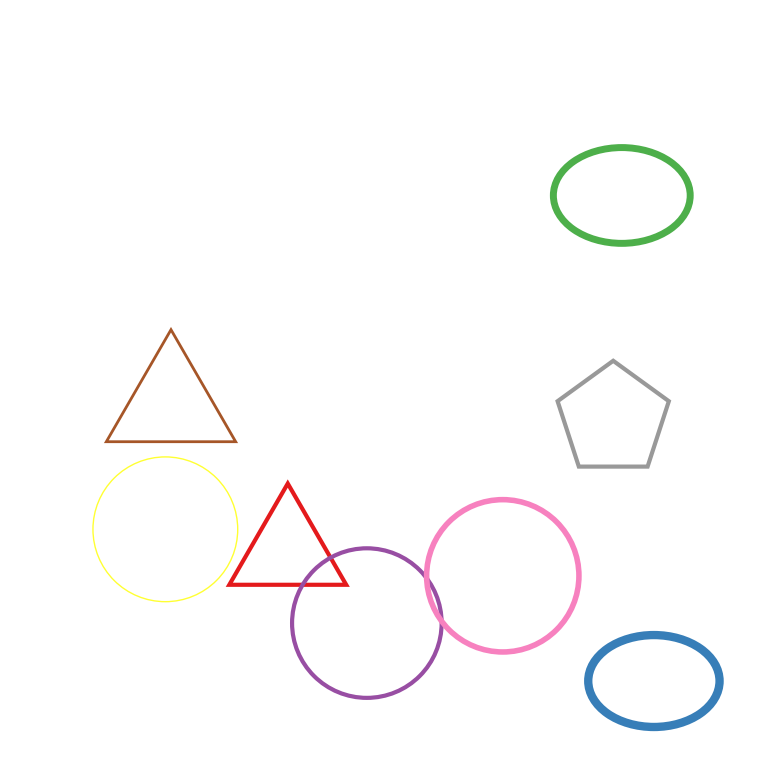[{"shape": "triangle", "thickness": 1.5, "radius": 0.44, "center": [0.374, 0.284]}, {"shape": "oval", "thickness": 3, "radius": 0.43, "center": [0.849, 0.116]}, {"shape": "oval", "thickness": 2.5, "radius": 0.44, "center": [0.808, 0.746]}, {"shape": "circle", "thickness": 1.5, "radius": 0.49, "center": [0.476, 0.191]}, {"shape": "circle", "thickness": 0.5, "radius": 0.47, "center": [0.215, 0.313]}, {"shape": "triangle", "thickness": 1, "radius": 0.48, "center": [0.222, 0.475]}, {"shape": "circle", "thickness": 2, "radius": 0.49, "center": [0.653, 0.252]}, {"shape": "pentagon", "thickness": 1.5, "radius": 0.38, "center": [0.796, 0.455]}]